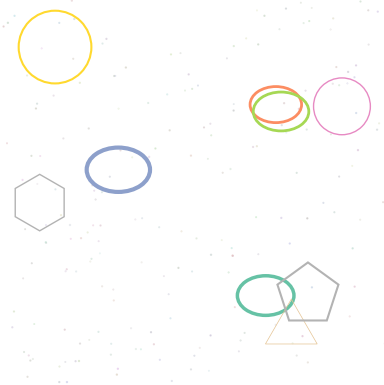[{"shape": "oval", "thickness": 2.5, "radius": 0.37, "center": [0.69, 0.232]}, {"shape": "oval", "thickness": 2, "radius": 0.33, "center": [0.716, 0.728]}, {"shape": "oval", "thickness": 3, "radius": 0.41, "center": [0.307, 0.559]}, {"shape": "circle", "thickness": 1, "radius": 0.37, "center": [0.888, 0.724]}, {"shape": "oval", "thickness": 2, "radius": 0.36, "center": [0.73, 0.71]}, {"shape": "circle", "thickness": 1.5, "radius": 0.47, "center": [0.143, 0.878]}, {"shape": "triangle", "thickness": 0.5, "radius": 0.39, "center": [0.757, 0.145]}, {"shape": "hexagon", "thickness": 1, "radius": 0.37, "center": [0.103, 0.474]}, {"shape": "pentagon", "thickness": 1.5, "radius": 0.42, "center": [0.8, 0.235]}]